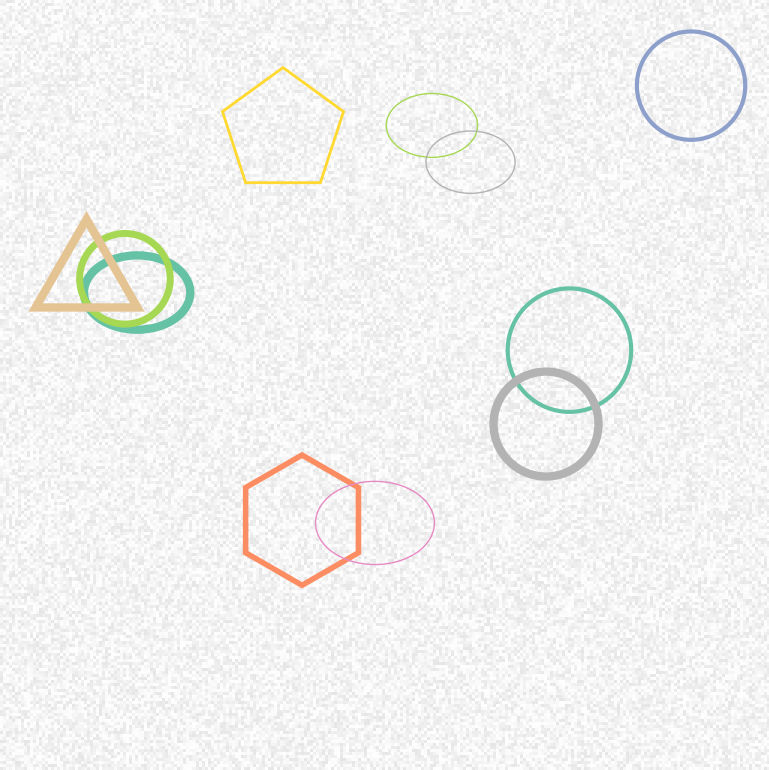[{"shape": "circle", "thickness": 1.5, "radius": 0.4, "center": [0.74, 0.545]}, {"shape": "oval", "thickness": 3, "radius": 0.34, "center": [0.178, 0.62]}, {"shape": "hexagon", "thickness": 2, "radius": 0.42, "center": [0.392, 0.324]}, {"shape": "circle", "thickness": 1.5, "radius": 0.35, "center": [0.897, 0.889]}, {"shape": "oval", "thickness": 0.5, "radius": 0.39, "center": [0.487, 0.321]}, {"shape": "oval", "thickness": 0.5, "radius": 0.3, "center": [0.561, 0.837]}, {"shape": "circle", "thickness": 2.5, "radius": 0.29, "center": [0.162, 0.638]}, {"shape": "pentagon", "thickness": 1, "radius": 0.41, "center": [0.368, 0.83]}, {"shape": "triangle", "thickness": 3, "radius": 0.38, "center": [0.112, 0.639]}, {"shape": "circle", "thickness": 3, "radius": 0.34, "center": [0.709, 0.449]}, {"shape": "oval", "thickness": 0.5, "radius": 0.29, "center": [0.611, 0.789]}]